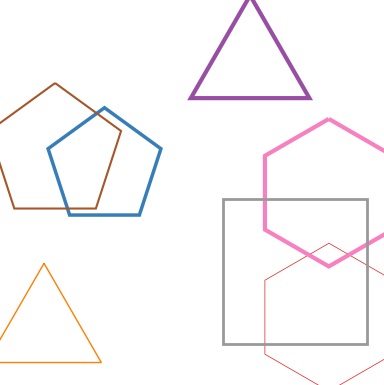[{"shape": "hexagon", "thickness": 0.5, "radius": 0.96, "center": [0.854, 0.176]}, {"shape": "pentagon", "thickness": 2.5, "radius": 0.77, "center": [0.271, 0.566]}, {"shape": "triangle", "thickness": 3, "radius": 0.89, "center": [0.65, 0.834]}, {"shape": "triangle", "thickness": 1, "radius": 0.86, "center": [0.114, 0.144]}, {"shape": "pentagon", "thickness": 1.5, "radius": 0.9, "center": [0.143, 0.604]}, {"shape": "hexagon", "thickness": 3, "radius": 0.96, "center": [0.854, 0.5]}, {"shape": "square", "thickness": 2, "radius": 0.94, "center": [0.766, 0.294]}]